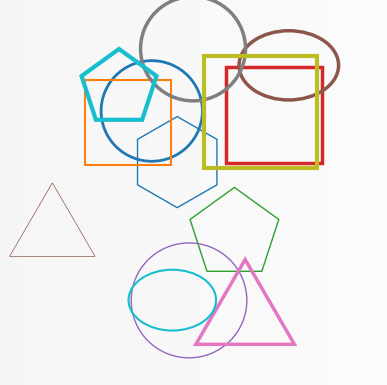[{"shape": "hexagon", "thickness": 1, "radius": 0.59, "center": [0.457, 0.579]}, {"shape": "circle", "thickness": 2, "radius": 0.65, "center": [0.392, 0.712]}, {"shape": "square", "thickness": 1.5, "radius": 0.56, "center": [0.331, 0.682]}, {"shape": "pentagon", "thickness": 1, "radius": 0.6, "center": [0.605, 0.393]}, {"shape": "square", "thickness": 2.5, "radius": 0.62, "center": [0.707, 0.7]}, {"shape": "circle", "thickness": 1, "radius": 0.75, "center": [0.488, 0.22]}, {"shape": "oval", "thickness": 2.5, "radius": 0.64, "center": [0.745, 0.83]}, {"shape": "triangle", "thickness": 0.5, "radius": 0.64, "center": [0.135, 0.398]}, {"shape": "triangle", "thickness": 2.5, "radius": 0.73, "center": [0.633, 0.179]}, {"shape": "circle", "thickness": 2.5, "radius": 0.68, "center": [0.498, 0.873]}, {"shape": "square", "thickness": 3, "radius": 0.72, "center": [0.672, 0.709]}, {"shape": "oval", "thickness": 1.5, "radius": 0.56, "center": [0.445, 0.22]}, {"shape": "pentagon", "thickness": 3, "radius": 0.51, "center": [0.307, 0.771]}]